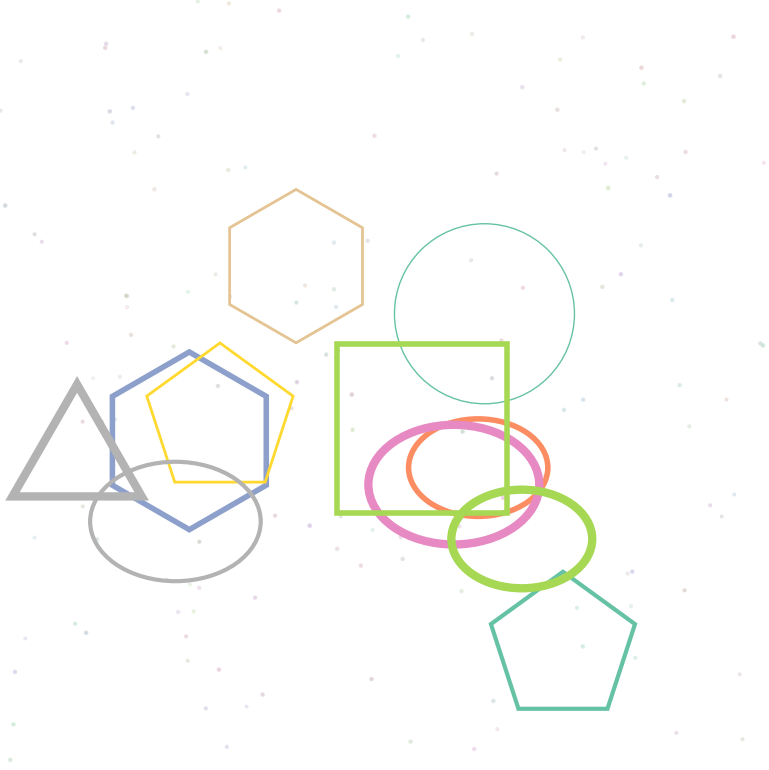[{"shape": "circle", "thickness": 0.5, "radius": 0.58, "center": [0.629, 0.593]}, {"shape": "pentagon", "thickness": 1.5, "radius": 0.49, "center": [0.731, 0.159]}, {"shape": "oval", "thickness": 2, "radius": 0.45, "center": [0.621, 0.393]}, {"shape": "hexagon", "thickness": 2, "radius": 0.58, "center": [0.246, 0.428]}, {"shape": "oval", "thickness": 3, "radius": 0.55, "center": [0.589, 0.371]}, {"shape": "oval", "thickness": 3, "radius": 0.46, "center": [0.678, 0.3]}, {"shape": "square", "thickness": 2, "radius": 0.55, "center": [0.548, 0.444]}, {"shape": "pentagon", "thickness": 1, "radius": 0.5, "center": [0.286, 0.455]}, {"shape": "hexagon", "thickness": 1, "radius": 0.5, "center": [0.384, 0.654]}, {"shape": "triangle", "thickness": 3, "radius": 0.48, "center": [0.1, 0.404]}, {"shape": "oval", "thickness": 1.5, "radius": 0.55, "center": [0.228, 0.323]}]